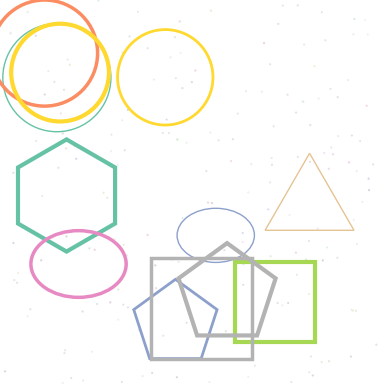[{"shape": "hexagon", "thickness": 3, "radius": 0.73, "center": [0.173, 0.492]}, {"shape": "circle", "thickness": 1, "radius": 0.7, "center": [0.148, 0.798]}, {"shape": "circle", "thickness": 2.5, "radius": 0.69, "center": [0.116, 0.862]}, {"shape": "oval", "thickness": 1, "radius": 0.5, "center": [0.56, 0.389]}, {"shape": "pentagon", "thickness": 2, "radius": 0.57, "center": [0.456, 0.161]}, {"shape": "oval", "thickness": 2.5, "radius": 0.62, "center": [0.204, 0.314]}, {"shape": "square", "thickness": 3, "radius": 0.52, "center": [0.714, 0.216]}, {"shape": "circle", "thickness": 3, "radius": 0.63, "center": [0.156, 0.811]}, {"shape": "circle", "thickness": 2, "radius": 0.62, "center": [0.429, 0.799]}, {"shape": "triangle", "thickness": 1, "radius": 0.67, "center": [0.804, 0.469]}, {"shape": "square", "thickness": 2.5, "radius": 0.65, "center": [0.524, 0.198]}, {"shape": "pentagon", "thickness": 3, "radius": 0.66, "center": [0.59, 0.236]}]